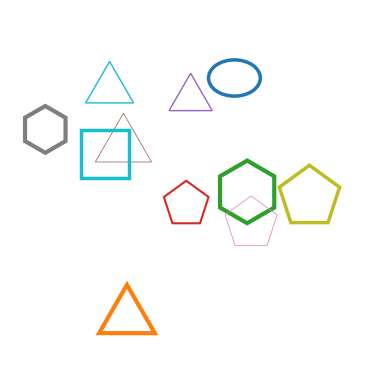[{"shape": "oval", "thickness": 2.5, "radius": 0.34, "center": [0.609, 0.797]}, {"shape": "triangle", "thickness": 3, "radius": 0.42, "center": [0.33, 0.176]}, {"shape": "hexagon", "thickness": 3, "radius": 0.41, "center": [0.642, 0.502]}, {"shape": "pentagon", "thickness": 1.5, "radius": 0.31, "center": [0.484, 0.469]}, {"shape": "triangle", "thickness": 1, "radius": 0.32, "center": [0.495, 0.745]}, {"shape": "triangle", "thickness": 0.5, "radius": 0.42, "center": [0.321, 0.621]}, {"shape": "pentagon", "thickness": 0.5, "radius": 0.36, "center": [0.652, 0.42]}, {"shape": "hexagon", "thickness": 3, "radius": 0.3, "center": [0.118, 0.664]}, {"shape": "pentagon", "thickness": 2.5, "radius": 0.41, "center": [0.804, 0.488]}, {"shape": "triangle", "thickness": 1, "radius": 0.36, "center": [0.285, 0.769]}, {"shape": "square", "thickness": 2.5, "radius": 0.31, "center": [0.273, 0.6]}]